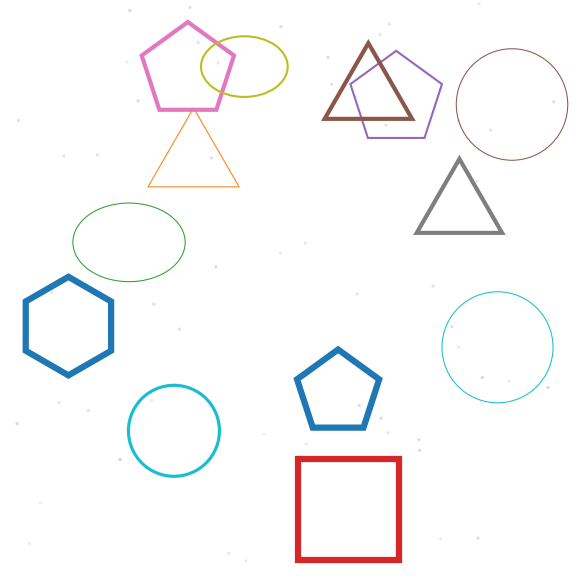[{"shape": "pentagon", "thickness": 3, "radius": 0.37, "center": [0.585, 0.319]}, {"shape": "hexagon", "thickness": 3, "radius": 0.43, "center": [0.118, 0.434]}, {"shape": "triangle", "thickness": 0.5, "radius": 0.46, "center": [0.335, 0.721]}, {"shape": "oval", "thickness": 0.5, "radius": 0.49, "center": [0.223, 0.579]}, {"shape": "square", "thickness": 3, "radius": 0.44, "center": [0.603, 0.117]}, {"shape": "pentagon", "thickness": 1, "radius": 0.42, "center": [0.686, 0.828]}, {"shape": "triangle", "thickness": 2, "radius": 0.44, "center": [0.638, 0.837]}, {"shape": "circle", "thickness": 0.5, "radius": 0.48, "center": [0.887, 0.818]}, {"shape": "pentagon", "thickness": 2, "radius": 0.42, "center": [0.325, 0.877]}, {"shape": "triangle", "thickness": 2, "radius": 0.43, "center": [0.796, 0.639]}, {"shape": "oval", "thickness": 1, "radius": 0.38, "center": [0.423, 0.884]}, {"shape": "circle", "thickness": 0.5, "radius": 0.48, "center": [0.862, 0.398]}, {"shape": "circle", "thickness": 1.5, "radius": 0.39, "center": [0.301, 0.253]}]